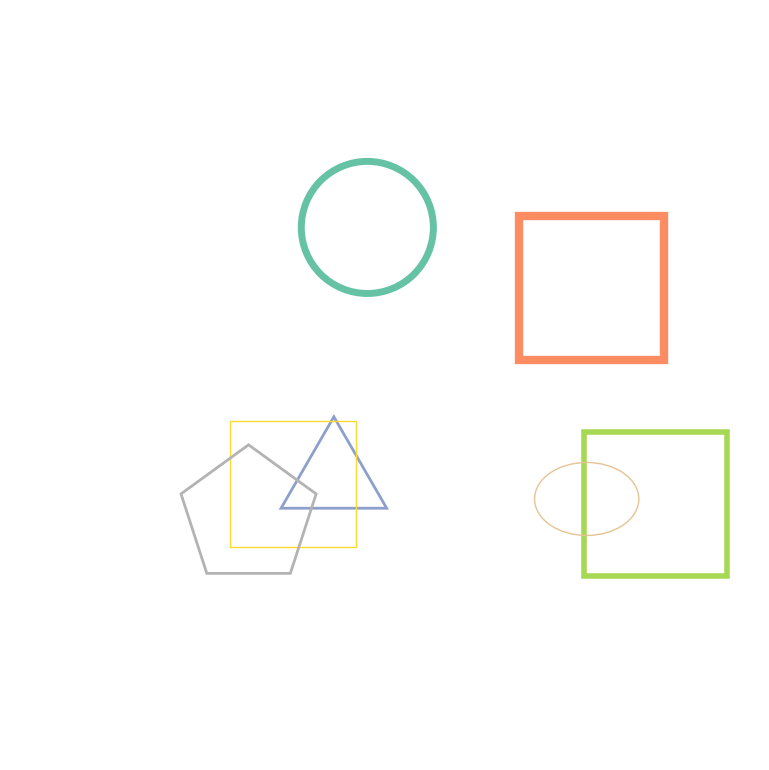[{"shape": "circle", "thickness": 2.5, "radius": 0.43, "center": [0.477, 0.705]}, {"shape": "square", "thickness": 3, "radius": 0.47, "center": [0.768, 0.626]}, {"shape": "triangle", "thickness": 1, "radius": 0.4, "center": [0.434, 0.38]}, {"shape": "square", "thickness": 2, "radius": 0.47, "center": [0.851, 0.345]}, {"shape": "square", "thickness": 0.5, "radius": 0.41, "center": [0.38, 0.372]}, {"shape": "oval", "thickness": 0.5, "radius": 0.34, "center": [0.762, 0.352]}, {"shape": "pentagon", "thickness": 1, "radius": 0.46, "center": [0.323, 0.33]}]